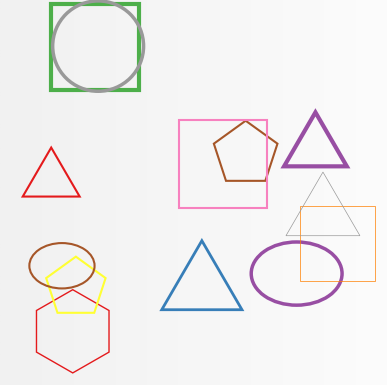[{"shape": "triangle", "thickness": 1.5, "radius": 0.42, "center": [0.132, 0.532]}, {"shape": "hexagon", "thickness": 1, "radius": 0.54, "center": [0.188, 0.139]}, {"shape": "triangle", "thickness": 2, "radius": 0.6, "center": [0.521, 0.255]}, {"shape": "square", "thickness": 3, "radius": 0.56, "center": [0.245, 0.878]}, {"shape": "oval", "thickness": 2.5, "radius": 0.59, "center": [0.766, 0.289]}, {"shape": "triangle", "thickness": 3, "radius": 0.47, "center": [0.814, 0.615]}, {"shape": "square", "thickness": 0.5, "radius": 0.48, "center": [0.871, 0.367]}, {"shape": "pentagon", "thickness": 1.5, "radius": 0.4, "center": [0.196, 0.253]}, {"shape": "oval", "thickness": 1.5, "radius": 0.42, "center": [0.16, 0.31]}, {"shape": "pentagon", "thickness": 1.5, "radius": 0.43, "center": [0.634, 0.6]}, {"shape": "square", "thickness": 1.5, "radius": 0.57, "center": [0.576, 0.573]}, {"shape": "circle", "thickness": 2.5, "radius": 0.59, "center": [0.253, 0.88]}, {"shape": "triangle", "thickness": 0.5, "radius": 0.55, "center": [0.833, 0.443]}]